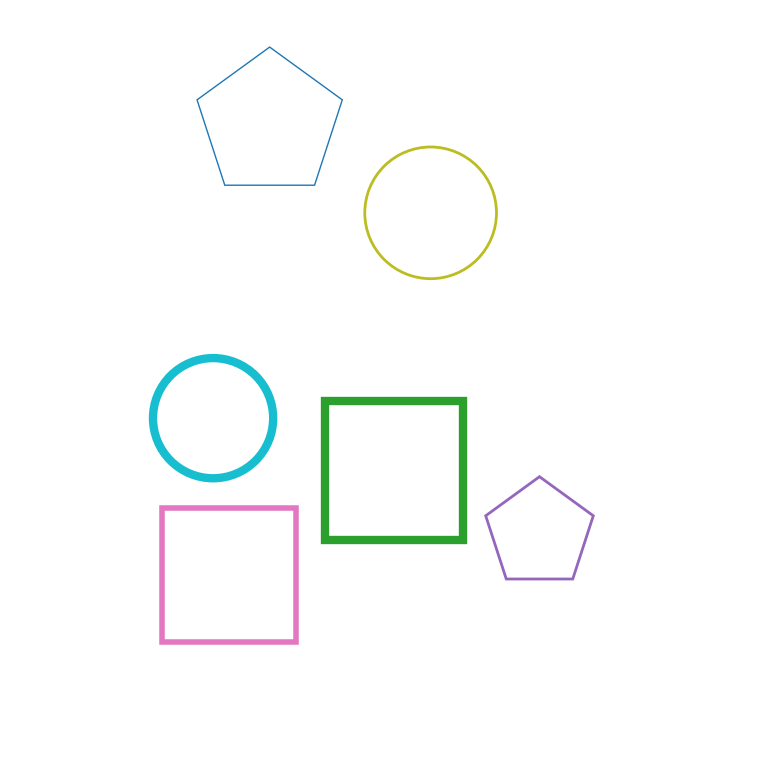[{"shape": "pentagon", "thickness": 0.5, "radius": 0.5, "center": [0.35, 0.84]}, {"shape": "square", "thickness": 3, "radius": 0.45, "center": [0.512, 0.389]}, {"shape": "pentagon", "thickness": 1, "radius": 0.37, "center": [0.701, 0.307]}, {"shape": "square", "thickness": 2, "radius": 0.44, "center": [0.298, 0.254]}, {"shape": "circle", "thickness": 1, "radius": 0.43, "center": [0.559, 0.724]}, {"shape": "circle", "thickness": 3, "radius": 0.39, "center": [0.277, 0.457]}]